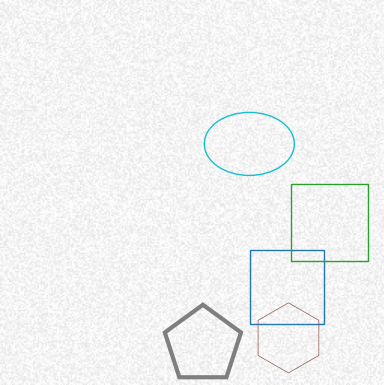[{"shape": "square", "thickness": 1, "radius": 0.48, "center": [0.745, 0.254]}, {"shape": "square", "thickness": 1, "radius": 0.5, "center": [0.856, 0.422]}, {"shape": "hexagon", "thickness": 0.5, "radius": 0.46, "center": [0.749, 0.122]}, {"shape": "pentagon", "thickness": 3, "radius": 0.52, "center": [0.527, 0.104]}, {"shape": "oval", "thickness": 1, "radius": 0.58, "center": [0.648, 0.626]}]